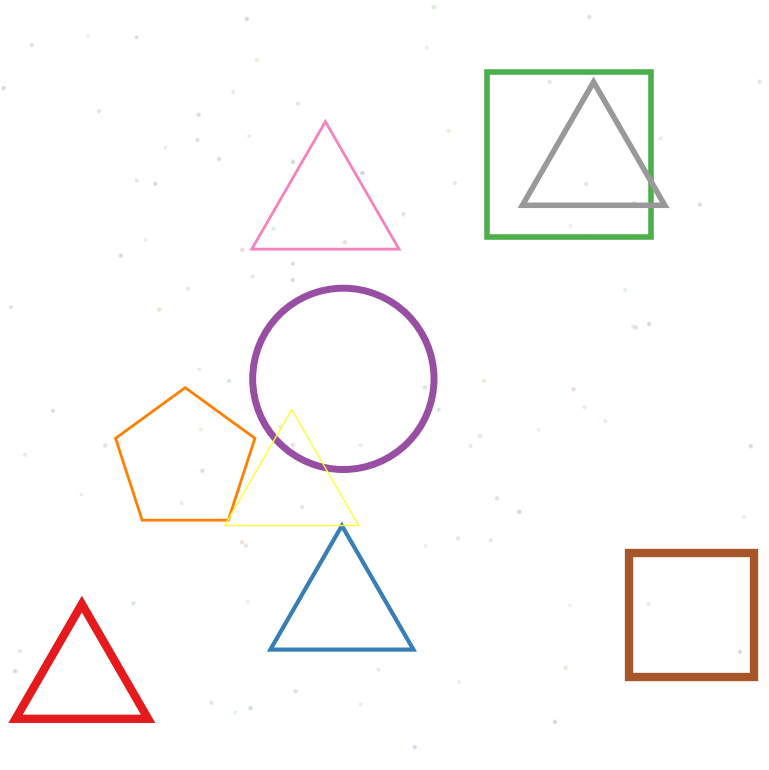[{"shape": "triangle", "thickness": 3, "radius": 0.5, "center": [0.106, 0.116]}, {"shape": "triangle", "thickness": 1.5, "radius": 0.54, "center": [0.444, 0.21]}, {"shape": "square", "thickness": 2, "radius": 0.53, "center": [0.739, 0.8]}, {"shape": "circle", "thickness": 2.5, "radius": 0.59, "center": [0.446, 0.508]}, {"shape": "pentagon", "thickness": 1, "radius": 0.48, "center": [0.241, 0.401]}, {"shape": "triangle", "thickness": 0.5, "radius": 0.5, "center": [0.379, 0.368]}, {"shape": "square", "thickness": 3, "radius": 0.4, "center": [0.898, 0.201]}, {"shape": "triangle", "thickness": 1, "radius": 0.55, "center": [0.423, 0.732]}, {"shape": "triangle", "thickness": 2, "radius": 0.53, "center": [0.771, 0.787]}]